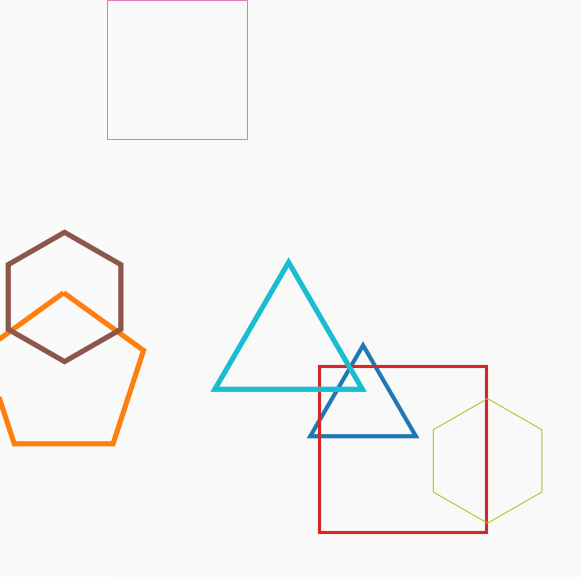[{"shape": "triangle", "thickness": 2, "radius": 0.52, "center": [0.625, 0.296]}, {"shape": "pentagon", "thickness": 2.5, "radius": 0.72, "center": [0.11, 0.348]}, {"shape": "square", "thickness": 1.5, "radius": 0.72, "center": [0.692, 0.222]}, {"shape": "hexagon", "thickness": 2.5, "radius": 0.56, "center": [0.111, 0.485]}, {"shape": "square", "thickness": 0.5, "radius": 0.6, "center": [0.304, 0.878]}, {"shape": "hexagon", "thickness": 0.5, "radius": 0.54, "center": [0.839, 0.201]}, {"shape": "triangle", "thickness": 2.5, "radius": 0.73, "center": [0.497, 0.398]}]